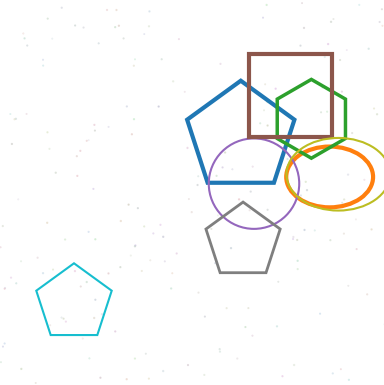[{"shape": "pentagon", "thickness": 3, "radius": 0.73, "center": [0.625, 0.644]}, {"shape": "oval", "thickness": 3, "radius": 0.56, "center": [0.856, 0.54]}, {"shape": "hexagon", "thickness": 2.5, "radius": 0.51, "center": [0.809, 0.691]}, {"shape": "circle", "thickness": 1.5, "radius": 0.59, "center": [0.66, 0.523]}, {"shape": "square", "thickness": 3, "radius": 0.54, "center": [0.754, 0.752]}, {"shape": "pentagon", "thickness": 2, "radius": 0.51, "center": [0.631, 0.374]}, {"shape": "oval", "thickness": 1.5, "radius": 0.67, "center": [0.879, 0.547]}, {"shape": "pentagon", "thickness": 1.5, "radius": 0.52, "center": [0.192, 0.213]}]